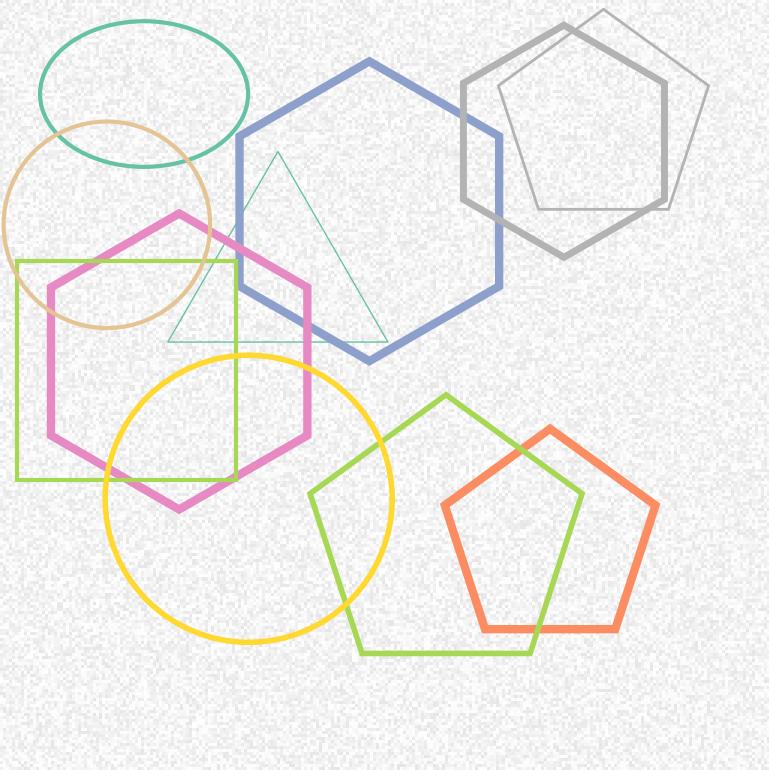[{"shape": "triangle", "thickness": 0.5, "radius": 0.83, "center": [0.361, 0.638]}, {"shape": "oval", "thickness": 1.5, "radius": 0.68, "center": [0.187, 0.878]}, {"shape": "pentagon", "thickness": 3, "radius": 0.72, "center": [0.714, 0.299]}, {"shape": "hexagon", "thickness": 3, "radius": 0.97, "center": [0.48, 0.726]}, {"shape": "hexagon", "thickness": 3, "radius": 0.96, "center": [0.233, 0.531]}, {"shape": "square", "thickness": 1.5, "radius": 0.71, "center": [0.165, 0.519]}, {"shape": "pentagon", "thickness": 2, "radius": 0.93, "center": [0.579, 0.302]}, {"shape": "circle", "thickness": 2, "radius": 0.93, "center": [0.323, 0.352]}, {"shape": "circle", "thickness": 1.5, "radius": 0.67, "center": [0.139, 0.708]}, {"shape": "hexagon", "thickness": 2.5, "radius": 0.75, "center": [0.732, 0.817]}, {"shape": "pentagon", "thickness": 1, "radius": 0.72, "center": [0.784, 0.844]}]